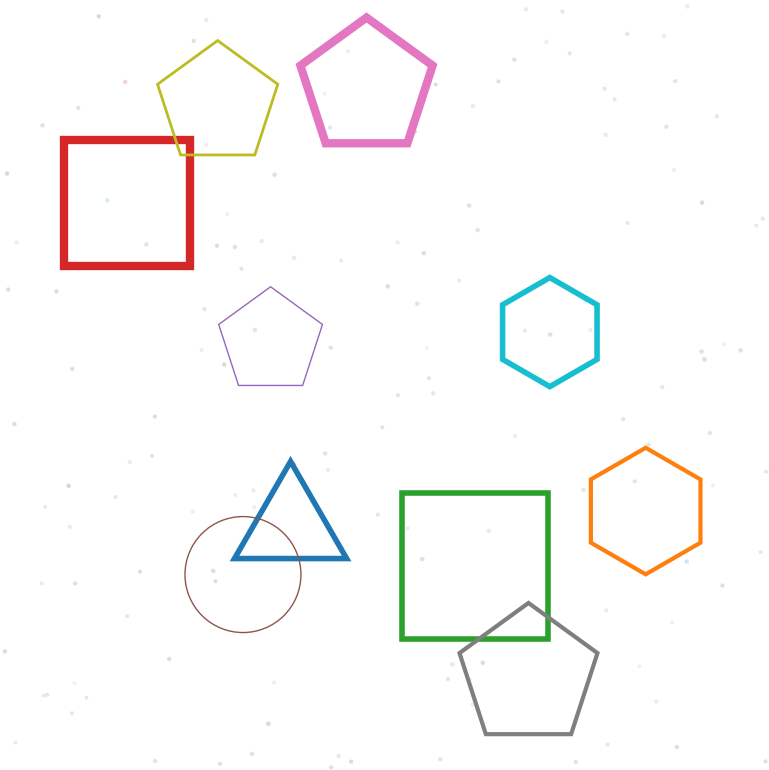[{"shape": "triangle", "thickness": 2, "radius": 0.42, "center": [0.377, 0.317]}, {"shape": "hexagon", "thickness": 1.5, "radius": 0.41, "center": [0.839, 0.336]}, {"shape": "square", "thickness": 2, "radius": 0.47, "center": [0.617, 0.265]}, {"shape": "square", "thickness": 3, "radius": 0.41, "center": [0.165, 0.737]}, {"shape": "pentagon", "thickness": 0.5, "radius": 0.35, "center": [0.351, 0.557]}, {"shape": "circle", "thickness": 0.5, "radius": 0.38, "center": [0.316, 0.254]}, {"shape": "pentagon", "thickness": 3, "radius": 0.45, "center": [0.476, 0.887]}, {"shape": "pentagon", "thickness": 1.5, "radius": 0.47, "center": [0.686, 0.123]}, {"shape": "pentagon", "thickness": 1, "radius": 0.41, "center": [0.283, 0.865]}, {"shape": "hexagon", "thickness": 2, "radius": 0.35, "center": [0.714, 0.569]}]